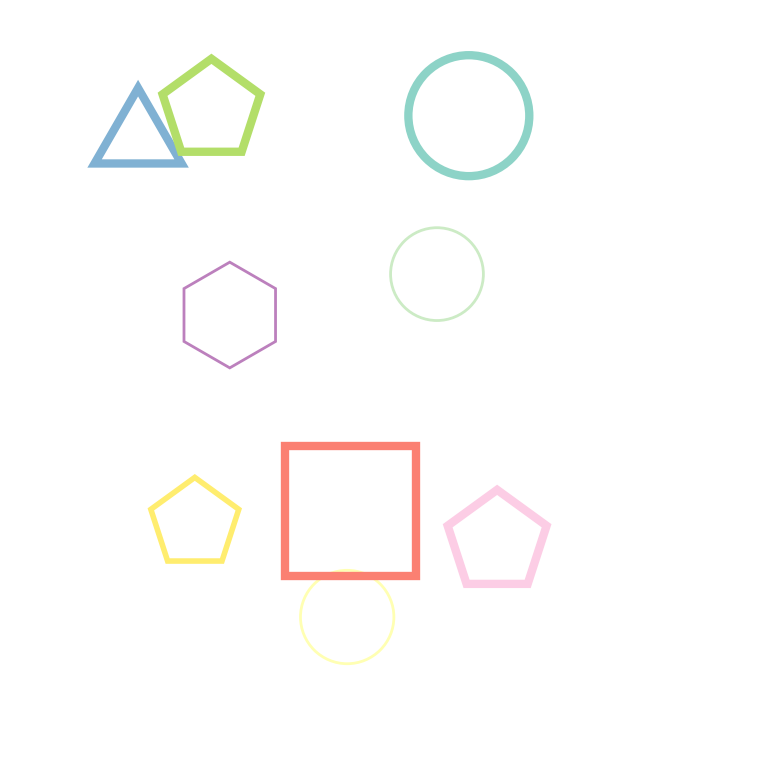[{"shape": "circle", "thickness": 3, "radius": 0.39, "center": [0.609, 0.85]}, {"shape": "circle", "thickness": 1, "radius": 0.3, "center": [0.451, 0.199]}, {"shape": "square", "thickness": 3, "radius": 0.42, "center": [0.455, 0.336]}, {"shape": "triangle", "thickness": 3, "radius": 0.33, "center": [0.179, 0.82]}, {"shape": "pentagon", "thickness": 3, "radius": 0.33, "center": [0.275, 0.857]}, {"shape": "pentagon", "thickness": 3, "radius": 0.34, "center": [0.646, 0.296]}, {"shape": "hexagon", "thickness": 1, "radius": 0.34, "center": [0.298, 0.591]}, {"shape": "circle", "thickness": 1, "radius": 0.3, "center": [0.568, 0.644]}, {"shape": "pentagon", "thickness": 2, "radius": 0.3, "center": [0.253, 0.32]}]